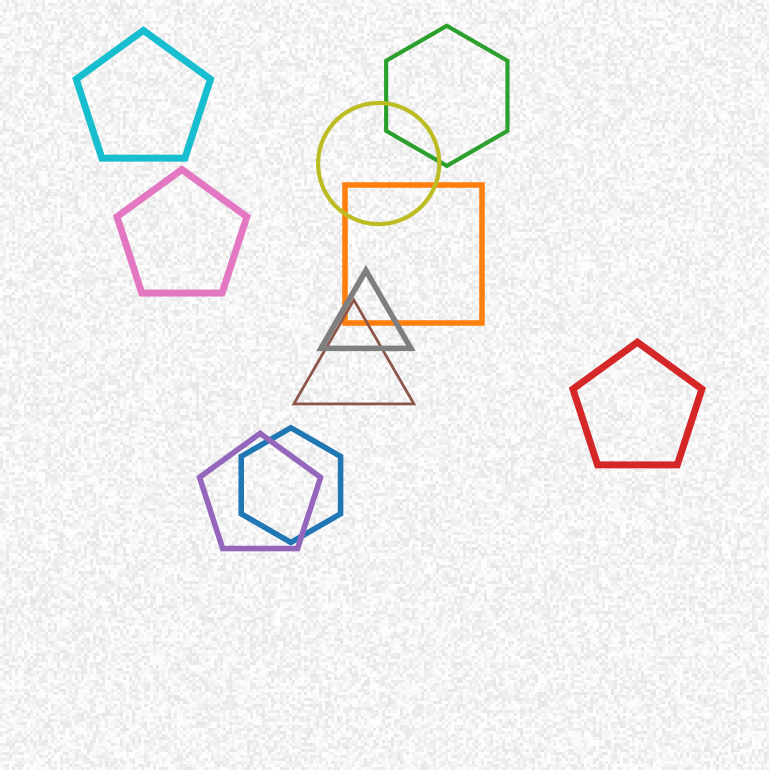[{"shape": "hexagon", "thickness": 2, "radius": 0.37, "center": [0.378, 0.37]}, {"shape": "square", "thickness": 2, "radius": 0.45, "center": [0.537, 0.67]}, {"shape": "hexagon", "thickness": 1.5, "radius": 0.45, "center": [0.58, 0.876]}, {"shape": "pentagon", "thickness": 2.5, "radius": 0.44, "center": [0.828, 0.468]}, {"shape": "pentagon", "thickness": 2, "radius": 0.41, "center": [0.338, 0.354]}, {"shape": "triangle", "thickness": 1, "radius": 0.45, "center": [0.46, 0.52]}, {"shape": "pentagon", "thickness": 2.5, "radius": 0.44, "center": [0.236, 0.691]}, {"shape": "triangle", "thickness": 2, "radius": 0.34, "center": [0.475, 0.581]}, {"shape": "circle", "thickness": 1.5, "radius": 0.39, "center": [0.492, 0.788]}, {"shape": "pentagon", "thickness": 2.5, "radius": 0.46, "center": [0.186, 0.869]}]